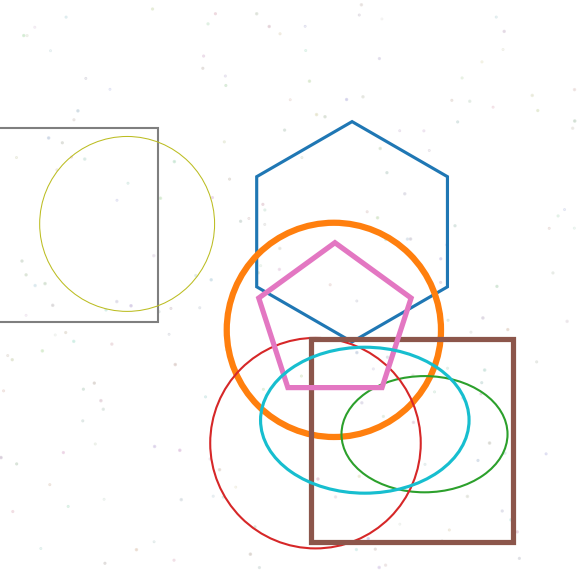[{"shape": "hexagon", "thickness": 1.5, "radius": 0.95, "center": [0.61, 0.598]}, {"shape": "circle", "thickness": 3, "radius": 0.93, "center": [0.578, 0.428]}, {"shape": "oval", "thickness": 1, "radius": 0.72, "center": [0.735, 0.247]}, {"shape": "circle", "thickness": 1, "radius": 0.91, "center": [0.546, 0.232]}, {"shape": "square", "thickness": 2.5, "radius": 0.88, "center": [0.714, 0.236]}, {"shape": "pentagon", "thickness": 2.5, "radius": 0.69, "center": [0.58, 0.44]}, {"shape": "square", "thickness": 1, "radius": 0.84, "center": [0.106, 0.61]}, {"shape": "circle", "thickness": 0.5, "radius": 0.76, "center": [0.22, 0.611]}, {"shape": "oval", "thickness": 1.5, "radius": 0.9, "center": [0.632, 0.272]}]